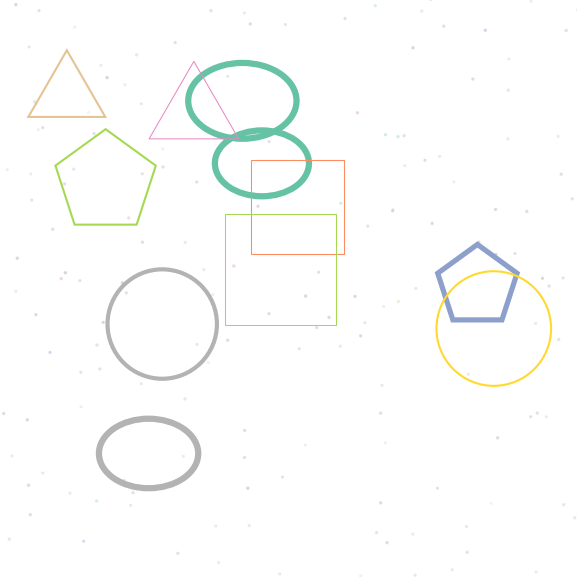[{"shape": "oval", "thickness": 3, "radius": 0.47, "center": [0.42, 0.825]}, {"shape": "oval", "thickness": 3, "radius": 0.41, "center": [0.454, 0.716]}, {"shape": "square", "thickness": 0.5, "radius": 0.4, "center": [0.516, 0.641]}, {"shape": "pentagon", "thickness": 2.5, "radius": 0.36, "center": [0.827, 0.504]}, {"shape": "triangle", "thickness": 0.5, "radius": 0.45, "center": [0.336, 0.803]}, {"shape": "pentagon", "thickness": 1, "radius": 0.46, "center": [0.183, 0.684]}, {"shape": "square", "thickness": 0.5, "radius": 0.48, "center": [0.485, 0.533]}, {"shape": "circle", "thickness": 1, "radius": 0.5, "center": [0.855, 0.43]}, {"shape": "triangle", "thickness": 1, "radius": 0.38, "center": [0.116, 0.835]}, {"shape": "oval", "thickness": 3, "radius": 0.43, "center": [0.257, 0.214]}, {"shape": "circle", "thickness": 2, "radius": 0.47, "center": [0.281, 0.438]}]